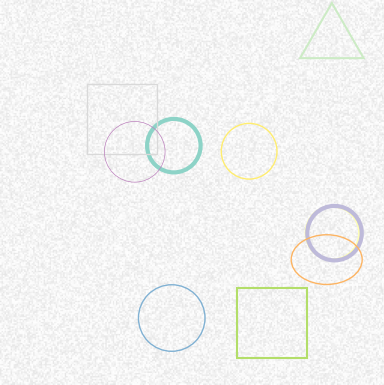[{"shape": "circle", "thickness": 3, "radius": 0.35, "center": [0.452, 0.622]}, {"shape": "circle", "thickness": 2, "radius": 0.35, "center": [0.864, 0.395]}, {"shape": "circle", "thickness": 3, "radius": 0.35, "center": [0.869, 0.394]}, {"shape": "circle", "thickness": 1, "radius": 0.43, "center": [0.446, 0.174]}, {"shape": "oval", "thickness": 1, "radius": 0.46, "center": [0.849, 0.326]}, {"shape": "square", "thickness": 1.5, "radius": 0.46, "center": [0.706, 0.161]}, {"shape": "square", "thickness": 1, "radius": 0.46, "center": [0.317, 0.691]}, {"shape": "circle", "thickness": 0.5, "radius": 0.39, "center": [0.35, 0.606]}, {"shape": "triangle", "thickness": 1.5, "radius": 0.48, "center": [0.862, 0.897]}, {"shape": "circle", "thickness": 1, "radius": 0.36, "center": [0.647, 0.607]}]